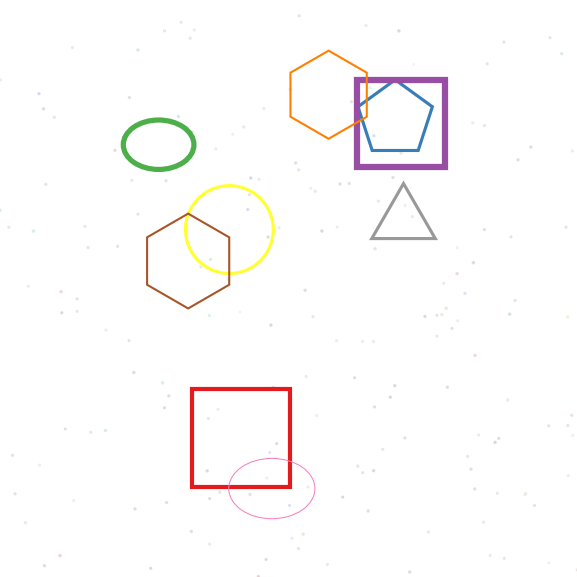[{"shape": "square", "thickness": 2, "radius": 0.42, "center": [0.417, 0.241]}, {"shape": "pentagon", "thickness": 1.5, "radius": 0.34, "center": [0.684, 0.793]}, {"shape": "oval", "thickness": 2.5, "radius": 0.31, "center": [0.275, 0.749]}, {"shape": "square", "thickness": 3, "radius": 0.38, "center": [0.695, 0.785]}, {"shape": "hexagon", "thickness": 1, "radius": 0.38, "center": [0.569, 0.835]}, {"shape": "circle", "thickness": 1.5, "radius": 0.38, "center": [0.397, 0.602]}, {"shape": "hexagon", "thickness": 1, "radius": 0.41, "center": [0.326, 0.547]}, {"shape": "oval", "thickness": 0.5, "radius": 0.37, "center": [0.471, 0.153]}, {"shape": "triangle", "thickness": 1.5, "radius": 0.32, "center": [0.699, 0.618]}]